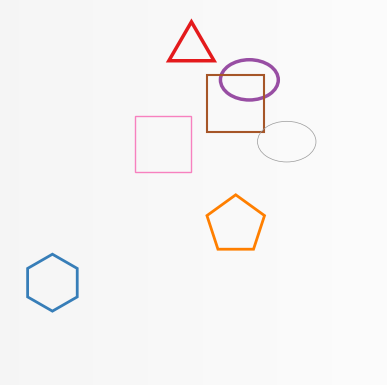[{"shape": "triangle", "thickness": 2.5, "radius": 0.34, "center": [0.494, 0.876]}, {"shape": "hexagon", "thickness": 2, "radius": 0.37, "center": [0.135, 0.266]}, {"shape": "oval", "thickness": 2.5, "radius": 0.37, "center": [0.644, 0.793]}, {"shape": "pentagon", "thickness": 2, "radius": 0.39, "center": [0.608, 0.416]}, {"shape": "square", "thickness": 1.5, "radius": 0.37, "center": [0.609, 0.732]}, {"shape": "square", "thickness": 1, "radius": 0.36, "center": [0.422, 0.625]}, {"shape": "oval", "thickness": 0.5, "radius": 0.38, "center": [0.74, 0.632]}]